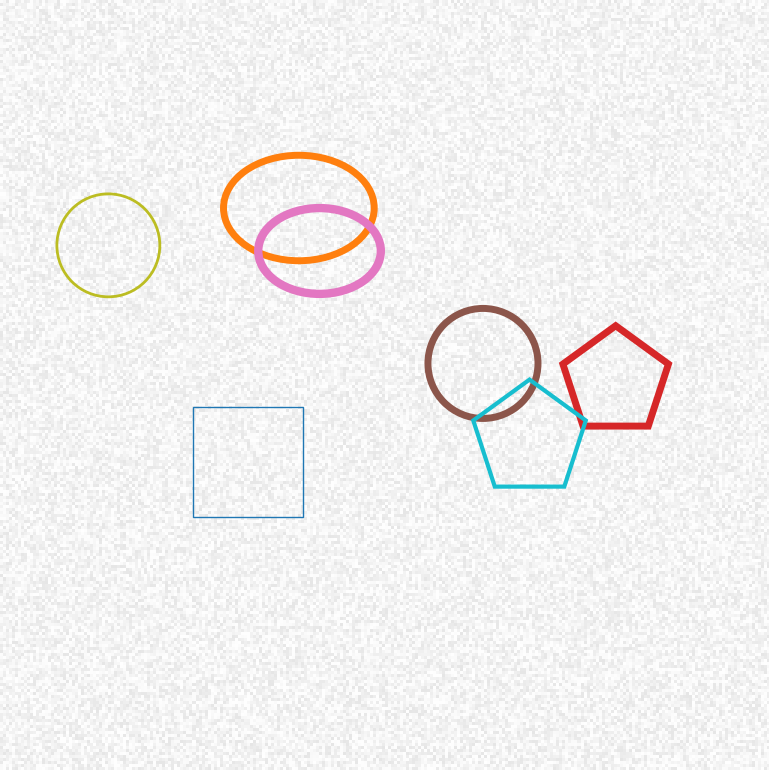[{"shape": "square", "thickness": 0.5, "radius": 0.36, "center": [0.322, 0.4]}, {"shape": "oval", "thickness": 2.5, "radius": 0.49, "center": [0.388, 0.73]}, {"shape": "pentagon", "thickness": 2.5, "radius": 0.36, "center": [0.8, 0.505]}, {"shape": "circle", "thickness": 2.5, "radius": 0.36, "center": [0.627, 0.528]}, {"shape": "oval", "thickness": 3, "radius": 0.4, "center": [0.415, 0.674]}, {"shape": "circle", "thickness": 1, "radius": 0.33, "center": [0.141, 0.681]}, {"shape": "pentagon", "thickness": 1.5, "radius": 0.38, "center": [0.688, 0.43]}]